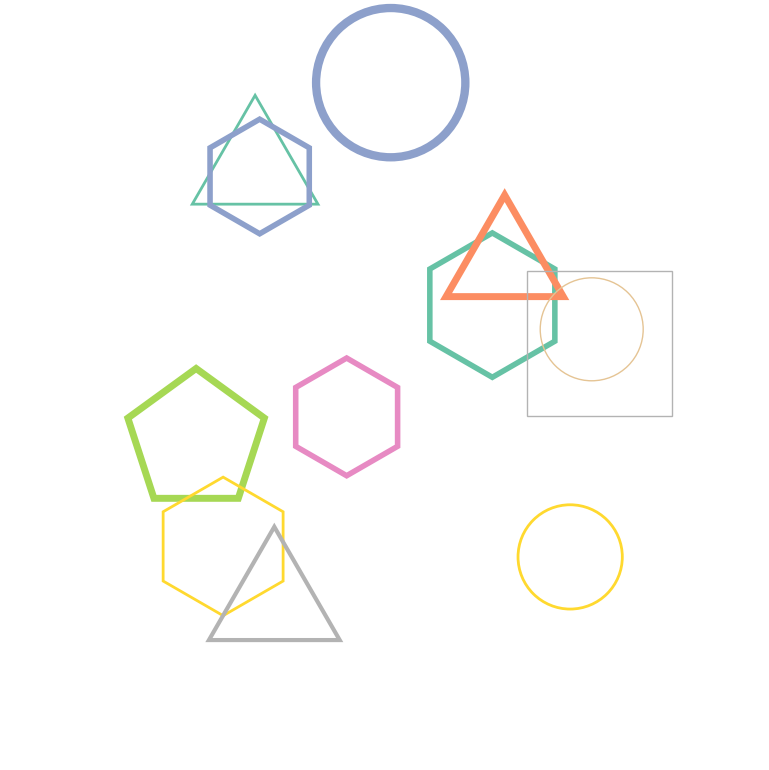[{"shape": "triangle", "thickness": 1, "radius": 0.47, "center": [0.331, 0.782]}, {"shape": "hexagon", "thickness": 2, "radius": 0.47, "center": [0.639, 0.604]}, {"shape": "triangle", "thickness": 2.5, "radius": 0.44, "center": [0.655, 0.659]}, {"shape": "circle", "thickness": 3, "radius": 0.48, "center": [0.507, 0.893]}, {"shape": "hexagon", "thickness": 2, "radius": 0.37, "center": [0.337, 0.771]}, {"shape": "hexagon", "thickness": 2, "radius": 0.38, "center": [0.45, 0.459]}, {"shape": "pentagon", "thickness": 2.5, "radius": 0.47, "center": [0.255, 0.428]}, {"shape": "circle", "thickness": 1, "radius": 0.34, "center": [0.74, 0.277]}, {"shape": "hexagon", "thickness": 1, "radius": 0.45, "center": [0.29, 0.29]}, {"shape": "circle", "thickness": 0.5, "radius": 0.33, "center": [0.768, 0.572]}, {"shape": "triangle", "thickness": 1.5, "radius": 0.49, "center": [0.356, 0.218]}, {"shape": "square", "thickness": 0.5, "radius": 0.47, "center": [0.778, 0.554]}]